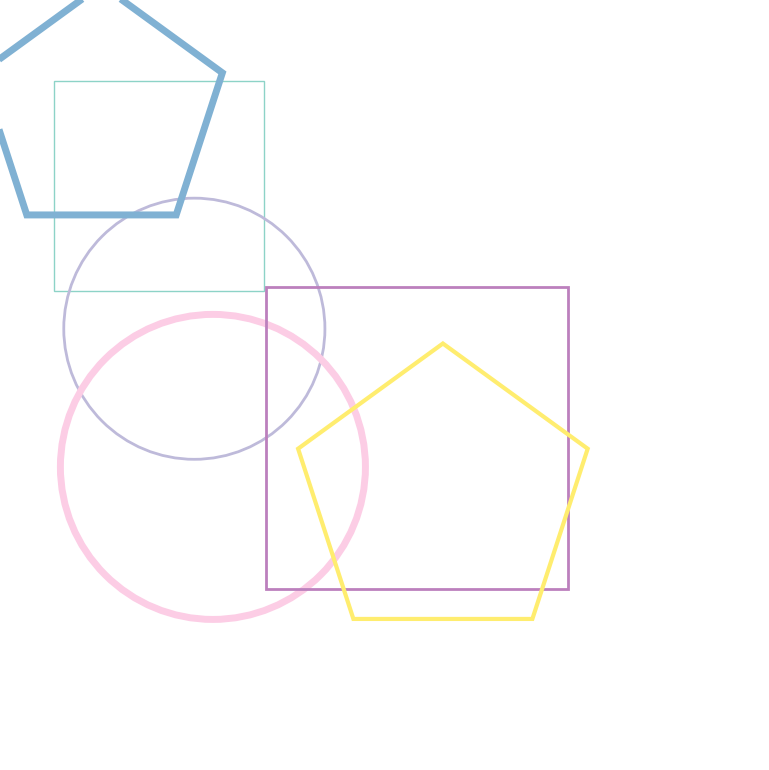[{"shape": "square", "thickness": 0.5, "radius": 0.68, "center": [0.207, 0.759]}, {"shape": "circle", "thickness": 1, "radius": 0.85, "center": [0.252, 0.573]}, {"shape": "pentagon", "thickness": 2.5, "radius": 0.83, "center": [0.132, 0.854]}, {"shape": "circle", "thickness": 2.5, "radius": 0.99, "center": [0.277, 0.394]}, {"shape": "square", "thickness": 1, "radius": 0.98, "center": [0.542, 0.431]}, {"shape": "pentagon", "thickness": 1.5, "radius": 0.99, "center": [0.575, 0.356]}]